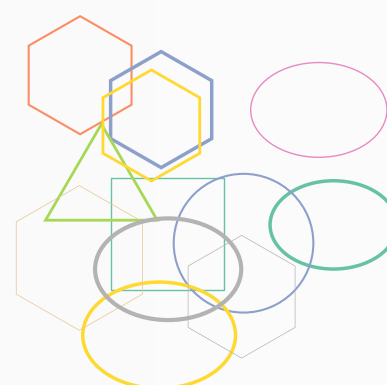[{"shape": "square", "thickness": 1, "radius": 0.73, "center": [0.432, 0.393]}, {"shape": "oval", "thickness": 2.5, "radius": 0.82, "center": [0.861, 0.416]}, {"shape": "hexagon", "thickness": 1.5, "radius": 0.77, "center": [0.207, 0.805]}, {"shape": "circle", "thickness": 1.5, "radius": 0.9, "center": [0.628, 0.368]}, {"shape": "hexagon", "thickness": 2.5, "radius": 0.75, "center": [0.416, 0.715]}, {"shape": "oval", "thickness": 1, "radius": 0.88, "center": [0.823, 0.714]}, {"shape": "triangle", "thickness": 2, "radius": 0.83, "center": [0.262, 0.511]}, {"shape": "hexagon", "thickness": 2, "radius": 0.72, "center": [0.391, 0.674]}, {"shape": "oval", "thickness": 2.5, "radius": 0.99, "center": [0.411, 0.129]}, {"shape": "hexagon", "thickness": 0.5, "radius": 0.94, "center": [0.205, 0.33]}, {"shape": "hexagon", "thickness": 0.5, "radius": 0.8, "center": [0.623, 0.229]}, {"shape": "oval", "thickness": 3, "radius": 0.94, "center": [0.434, 0.301]}]